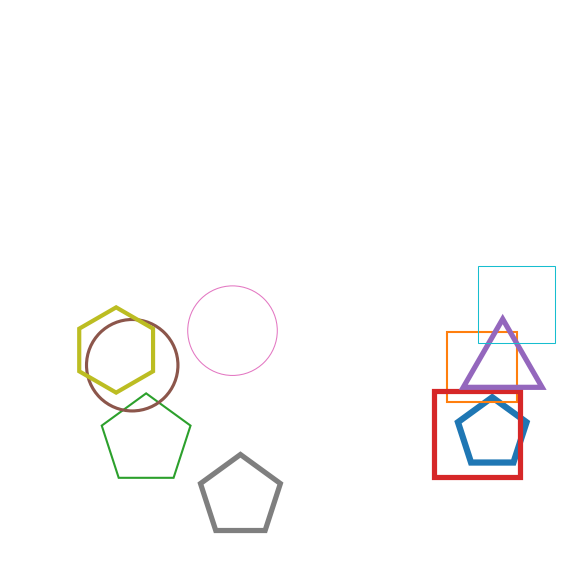[{"shape": "pentagon", "thickness": 3, "radius": 0.31, "center": [0.852, 0.249]}, {"shape": "square", "thickness": 1, "radius": 0.3, "center": [0.835, 0.363]}, {"shape": "pentagon", "thickness": 1, "radius": 0.4, "center": [0.253, 0.237]}, {"shape": "square", "thickness": 2.5, "radius": 0.37, "center": [0.826, 0.248]}, {"shape": "triangle", "thickness": 2.5, "radius": 0.39, "center": [0.87, 0.368]}, {"shape": "circle", "thickness": 1.5, "radius": 0.4, "center": [0.229, 0.367]}, {"shape": "circle", "thickness": 0.5, "radius": 0.39, "center": [0.403, 0.427]}, {"shape": "pentagon", "thickness": 2.5, "radius": 0.36, "center": [0.416, 0.139]}, {"shape": "hexagon", "thickness": 2, "radius": 0.37, "center": [0.201, 0.393]}, {"shape": "square", "thickness": 0.5, "radius": 0.33, "center": [0.895, 0.472]}]